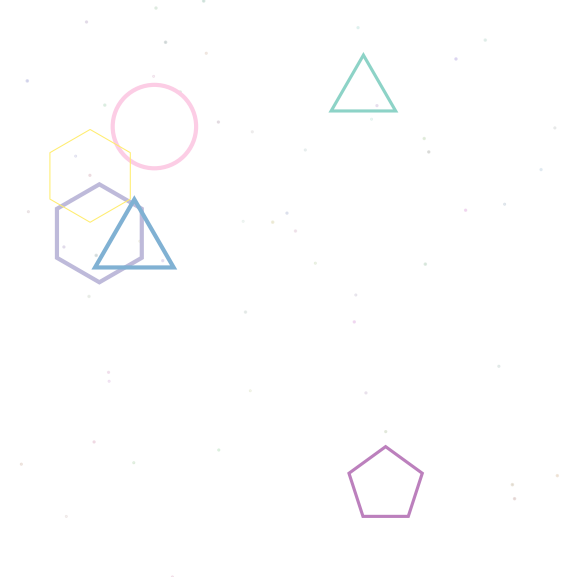[{"shape": "triangle", "thickness": 1.5, "radius": 0.32, "center": [0.629, 0.839]}, {"shape": "hexagon", "thickness": 2, "radius": 0.42, "center": [0.172, 0.595]}, {"shape": "triangle", "thickness": 2, "radius": 0.39, "center": [0.233, 0.575]}, {"shape": "circle", "thickness": 2, "radius": 0.36, "center": [0.267, 0.78]}, {"shape": "pentagon", "thickness": 1.5, "radius": 0.33, "center": [0.668, 0.159]}, {"shape": "hexagon", "thickness": 0.5, "radius": 0.4, "center": [0.156, 0.695]}]